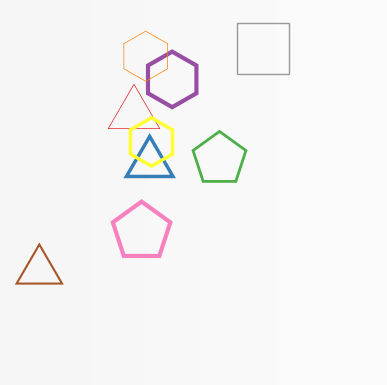[{"shape": "triangle", "thickness": 0.5, "radius": 0.38, "center": [0.346, 0.704]}, {"shape": "triangle", "thickness": 2.5, "radius": 0.35, "center": [0.386, 0.576]}, {"shape": "pentagon", "thickness": 2, "radius": 0.36, "center": [0.566, 0.587]}, {"shape": "hexagon", "thickness": 3, "radius": 0.36, "center": [0.444, 0.794]}, {"shape": "hexagon", "thickness": 0.5, "radius": 0.33, "center": [0.376, 0.854]}, {"shape": "hexagon", "thickness": 2.5, "radius": 0.31, "center": [0.391, 0.631]}, {"shape": "triangle", "thickness": 1.5, "radius": 0.34, "center": [0.101, 0.297]}, {"shape": "pentagon", "thickness": 3, "radius": 0.39, "center": [0.365, 0.398]}, {"shape": "square", "thickness": 1, "radius": 0.33, "center": [0.679, 0.873]}]